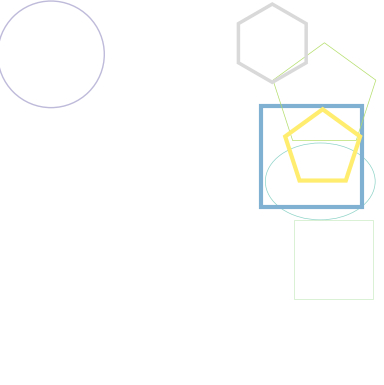[{"shape": "oval", "thickness": 0.5, "radius": 0.71, "center": [0.832, 0.529]}, {"shape": "circle", "thickness": 1, "radius": 0.69, "center": [0.132, 0.859]}, {"shape": "square", "thickness": 3, "radius": 0.65, "center": [0.808, 0.593]}, {"shape": "pentagon", "thickness": 0.5, "radius": 0.7, "center": [0.843, 0.748]}, {"shape": "hexagon", "thickness": 2.5, "radius": 0.51, "center": [0.707, 0.888]}, {"shape": "square", "thickness": 0.5, "radius": 0.51, "center": [0.866, 0.326]}, {"shape": "pentagon", "thickness": 3, "radius": 0.51, "center": [0.838, 0.614]}]